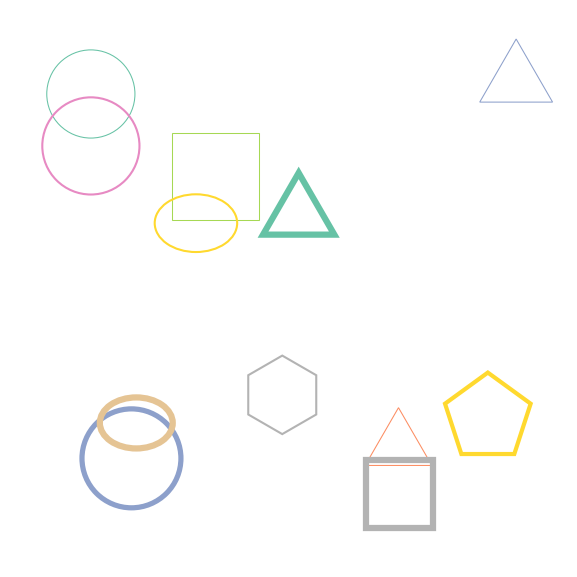[{"shape": "triangle", "thickness": 3, "radius": 0.36, "center": [0.517, 0.628]}, {"shape": "circle", "thickness": 0.5, "radius": 0.38, "center": [0.157, 0.836]}, {"shape": "triangle", "thickness": 0.5, "radius": 0.33, "center": [0.69, 0.227]}, {"shape": "triangle", "thickness": 0.5, "radius": 0.36, "center": [0.894, 0.859]}, {"shape": "circle", "thickness": 2.5, "radius": 0.43, "center": [0.228, 0.205]}, {"shape": "circle", "thickness": 1, "radius": 0.42, "center": [0.157, 0.746]}, {"shape": "square", "thickness": 0.5, "radius": 0.37, "center": [0.373, 0.693]}, {"shape": "pentagon", "thickness": 2, "radius": 0.39, "center": [0.845, 0.276]}, {"shape": "oval", "thickness": 1, "radius": 0.36, "center": [0.339, 0.613]}, {"shape": "oval", "thickness": 3, "radius": 0.32, "center": [0.236, 0.267]}, {"shape": "square", "thickness": 3, "radius": 0.29, "center": [0.692, 0.144]}, {"shape": "hexagon", "thickness": 1, "radius": 0.34, "center": [0.489, 0.315]}]